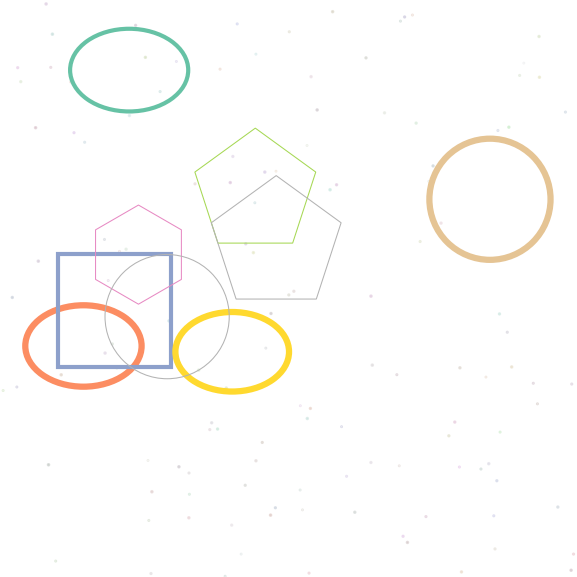[{"shape": "oval", "thickness": 2, "radius": 0.51, "center": [0.224, 0.878]}, {"shape": "oval", "thickness": 3, "radius": 0.5, "center": [0.144, 0.4]}, {"shape": "square", "thickness": 2, "radius": 0.49, "center": [0.199, 0.462]}, {"shape": "hexagon", "thickness": 0.5, "radius": 0.43, "center": [0.24, 0.558]}, {"shape": "pentagon", "thickness": 0.5, "radius": 0.55, "center": [0.442, 0.667]}, {"shape": "oval", "thickness": 3, "radius": 0.49, "center": [0.402, 0.39]}, {"shape": "circle", "thickness": 3, "radius": 0.52, "center": [0.848, 0.654]}, {"shape": "circle", "thickness": 0.5, "radius": 0.54, "center": [0.289, 0.451]}, {"shape": "pentagon", "thickness": 0.5, "radius": 0.59, "center": [0.478, 0.577]}]